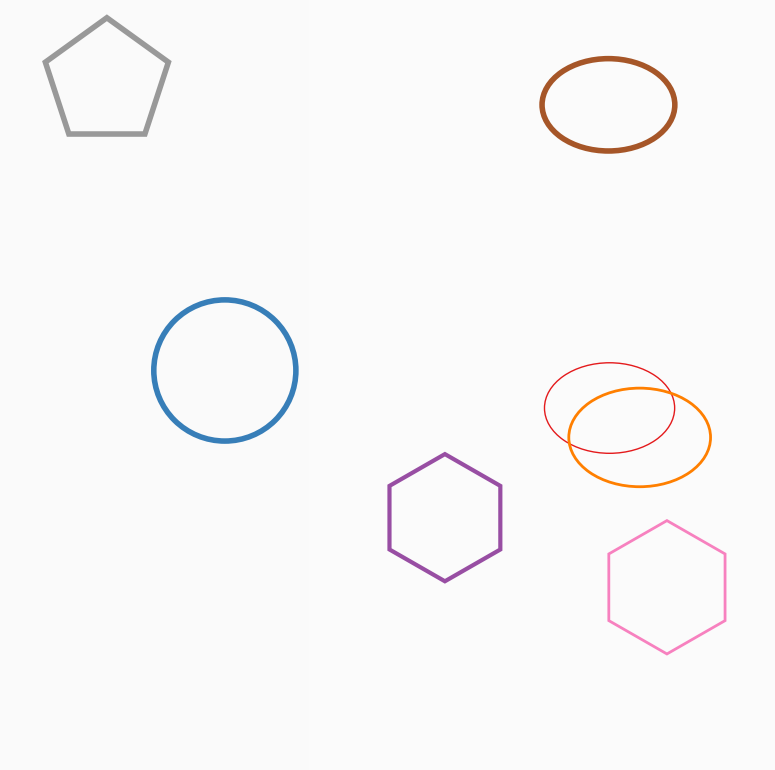[{"shape": "oval", "thickness": 0.5, "radius": 0.42, "center": [0.787, 0.47]}, {"shape": "circle", "thickness": 2, "radius": 0.46, "center": [0.29, 0.519]}, {"shape": "hexagon", "thickness": 1.5, "radius": 0.41, "center": [0.574, 0.328]}, {"shape": "oval", "thickness": 1, "radius": 0.46, "center": [0.825, 0.432]}, {"shape": "oval", "thickness": 2, "radius": 0.43, "center": [0.785, 0.864]}, {"shape": "hexagon", "thickness": 1, "radius": 0.43, "center": [0.861, 0.237]}, {"shape": "pentagon", "thickness": 2, "radius": 0.42, "center": [0.138, 0.893]}]